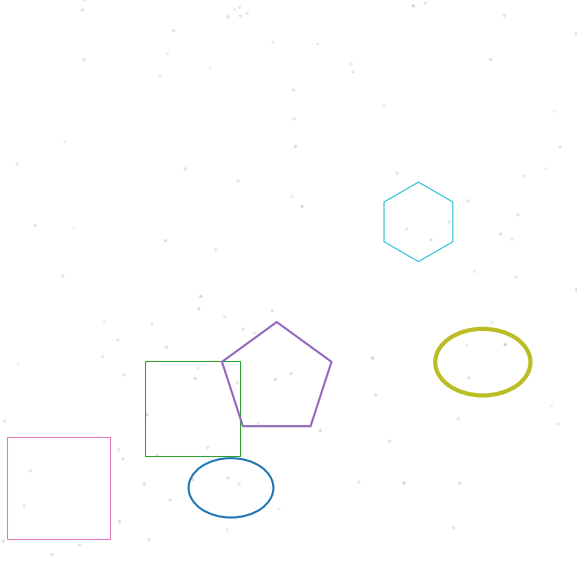[{"shape": "oval", "thickness": 1, "radius": 0.37, "center": [0.4, 0.154]}, {"shape": "square", "thickness": 0.5, "radius": 0.41, "center": [0.333, 0.292]}, {"shape": "pentagon", "thickness": 1, "radius": 0.5, "center": [0.479, 0.342]}, {"shape": "square", "thickness": 0.5, "radius": 0.44, "center": [0.101, 0.154]}, {"shape": "oval", "thickness": 2, "radius": 0.41, "center": [0.836, 0.372]}, {"shape": "hexagon", "thickness": 0.5, "radius": 0.34, "center": [0.725, 0.615]}]